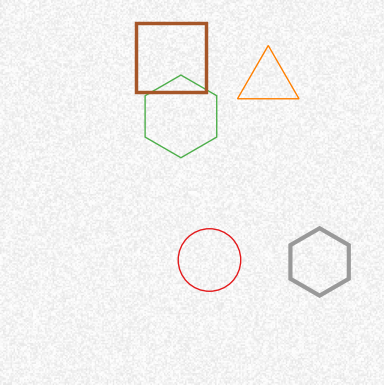[{"shape": "circle", "thickness": 1, "radius": 0.41, "center": [0.544, 0.325]}, {"shape": "hexagon", "thickness": 1, "radius": 0.54, "center": [0.47, 0.698]}, {"shape": "triangle", "thickness": 1, "radius": 0.46, "center": [0.697, 0.79]}, {"shape": "square", "thickness": 2.5, "radius": 0.45, "center": [0.444, 0.851]}, {"shape": "hexagon", "thickness": 3, "radius": 0.44, "center": [0.83, 0.32]}]